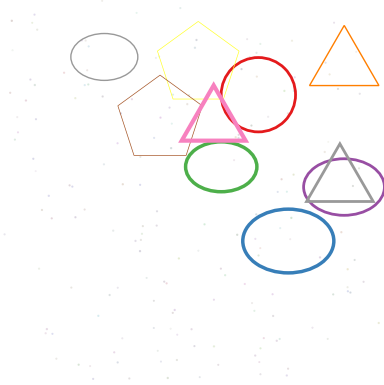[{"shape": "circle", "thickness": 2, "radius": 0.48, "center": [0.671, 0.754]}, {"shape": "oval", "thickness": 2.5, "radius": 0.59, "center": [0.749, 0.374]}, {"shape": "oval", "thickness": 2.5, "radius": 0.46, "center": [0.575, 0.567]}, {"shape": "oval", "thickness": 2, "radius": 0.52, "center": [0.894, 0.514]}, {"shape": "triangle", "thickness": 1, "radius": 0.52, "center": [0.894, 0.83]}, {"shape": "pentagon", "thickness": 0.5, "radius": 0.56, "center": [0.515, 0.833]}, {"shape": "pentagon", "thickness": 0.5, "radius": 0.58, "center": [0.416, 0.69]}, {"shape": "triangle", "thickness": 3, "radius": 0.48, "center": [0.555, 0.683]}, {"shape": "triangle", "thickness": 2, "radius": 0.5, "center": [0.883, 0.527]}, {"shape": "oval", "thickness": 1, "radius": 0.43, "center": [0.271, 0.852]}]